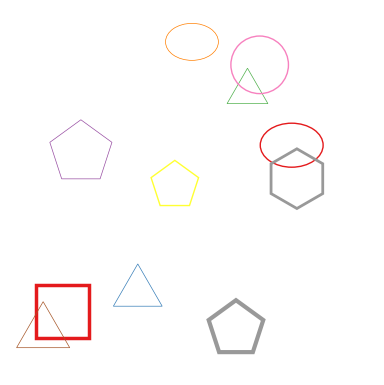[{"shape": "oval", "thickness": 1, "radius": 0.41, "center": [0.758, 0.623]}, {"shape": "square", "thickness": 2.5, "radius": 0.35, "center": [0.163, 0.191]}, {"shape": "triangle", "thickness": 0.5, "radius": 0.37, "center": [0.358, 0.241]}, {"shape": "triangle", "thickness": 0.5, "radius": 0.31, "center": [0.643, 0.761]}, {"shape": "pentagon", "thickness": 0.5, "radius": 0.42, "center": [0.21, 0.604]}, {"shape": "oval", "thickness": 0.5, "radius": 0.34, "center": [0.499, 0.891]}, {"shape": "pentagon", "thickness": 1, "radius": 0.32, "center": [0.454, 0.519]}, {"shape": "triangle", "thickness": 0.5, "radius": 0.4, "center": [0.112, 0.137]}, {"shape": "circle", "thickness": 1, "radius": 0.37, "center": [0.674, 0.832]}, {"shape": "hexagon", "thickness": 2, "radius": 0.39, "center": [0.771, 0.536]}, {"shape": "pentagon", "thickness": 3, "radius": 0.37, "center": [0.613, 0.146]}]